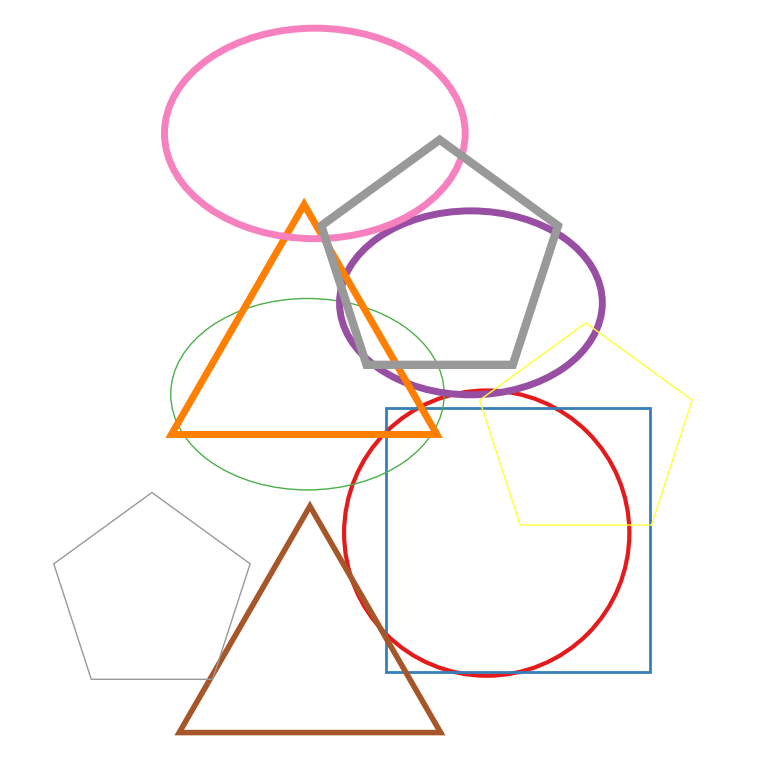[{"shape": "circle", "thickness": 1.5, "radius": 0.93, "center": [0.632, 0.308]}, {"shape": "square", "thickness": 1, "radius": 0.86, "center": [0.673, 0.298]}, {"shape": "oval", "thickness": 0.5, "radius": 0.89, "center": [0.399, 0.488]}, {"shape": "oval", "thickness": 2.5, "radius": 0.85, "center": [0.612, 0.607]}, {"shape": "triangle", "thickness": 2.5, "radius": 1.0, "center": [0.395, 0.535]}, {"shape": "pentagon", "thickness": 0.5, "radius": 0.73, "center": [0.761, 0.436]}, {"shape": "triangle", "thickness": 2, "radius": 0.98, "center": [0.403, 0.147]}, {"shape": "oval", "thickness": 2.5, "radius": 0.98, "center": [0.409, 0.827]}, {"shape": "pentagon", "thickness": 3, "radius": 0.81, "center": [0.571, 0.657]}, {"shape": "pentagon", "thickness": 0.5, "radius": 0.67, "center": [0.197, 0.226]}]